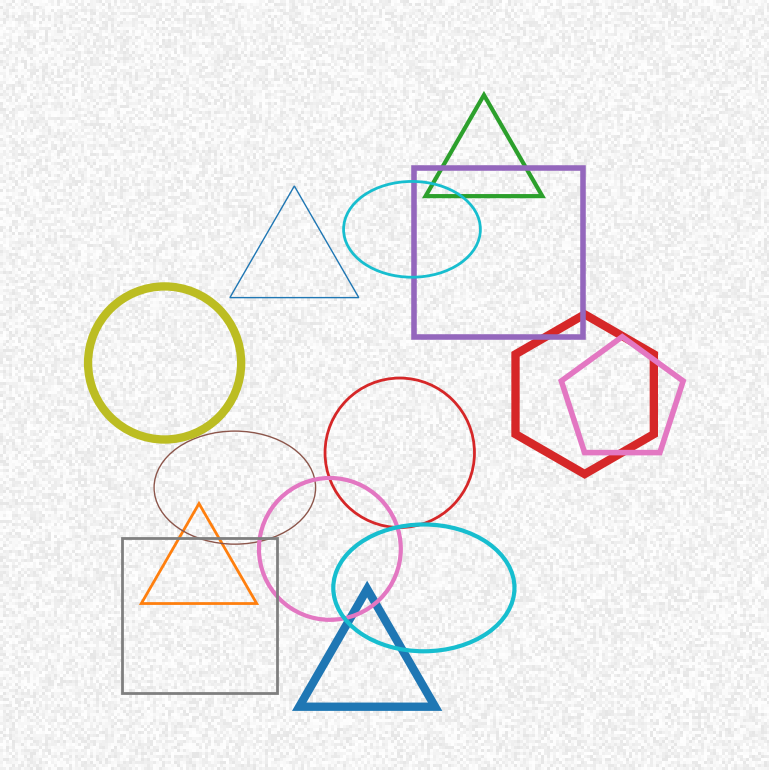[{"shape": "triangle", "thickness": 3, "radius": 0.51, "center": [0.477, 0.133]}, {"shape": "triangle", "thickness": 0.5, "radius": 0.48, "center": [0.382, 0.662]}, {"shape": "triangle", "thickness": 1, "radius": 0.43, "center": [0.258, 0.259]}, {"shape": "triangle", "thickness": 1.5, "radius": 0.44, "center": [0.629, 0.789]}, {"shape": "circle", "thickness": 1, "radius": 0.49, "center": [0.519, 0.412]}, {"shape": "hexagon", "thickness": 3, "radius": 0.52, "center": [0.759, 0.488]}, {"shape": "square", "thickness": 2, "radius": 0.55, "center": [0.647, 0.672]}, {"shape": "oval", "thickness": 0.5, "radius": 0.52, "center": [0.305, 0.367]}, {"shape": "circle", "thickness": 1.5, "radius": 0.46, "center": [0.428, 0.287]}, {"shape": "pentagon", "thickness": 2, "radius": 0.42, "center": [0.808, 0.48]}, {"shape": "square", "thickness": 1, "radius": 0.5, "center": [0.259, 0.201]}, {"shape": "circle", "thickness": 3, "radius": 0.5, "center": [0.214, 0.529]}, {"shape": "oval", "thickness": 1, "radius": 0.44, "center": [0.535, 0.702]}, {"shape": "oval", "thickness": 1.5, "radius": 0.59, "center": [0.55, 0.237]}]